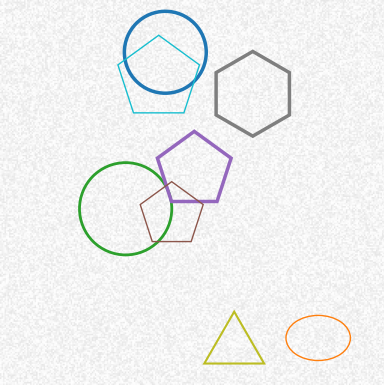[{"shape": "circle", "thickness": 2.5, "radius": 0.53, "center": [0.429, 0.864]}, {"shape": "oval", "thickness": 1, "radius": 0.42, "center": [0.826, 0.122]}, {"shape": "circle", "thickness": 2, "radius": 0.6, "center": [0.326, 0.458]}, {"shape": "pentagon", "thickness": 2.5, "radius": 0.5, "center": [0.505, 0.558]}, {"shape": "pentagon", "thickness": 1, "radius": 0.43, "center": [0.446, 0.442]}, {"shape": "hexagon", "thickness": 2.5, "radius": 0.55, "center": [0.657, 0.756]}, {"shape": "triangle", "thickness": 1.5, "radius": 0.45, "center": [0.608, 0.101]}, {"shape": "pentagon", "thickness": 1, "radius": 0.56, "center": [0.412, 0.797]}]